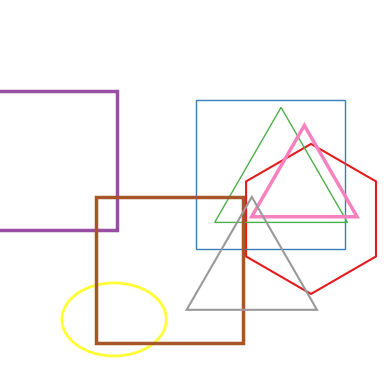[{"shape": "hexagon", "thickness": 1.5, "radius": 0.97, "center": [0.808, 0.431]}, {"shape": "square", "thickness": 1, "radius": 0.97, "center": [0.702, 0.546]}, {"shape": "triangle", "thickness": 1, "radius": 1.0, "center": [0.73, 0.522]}, {"shape": "square", "thickness": 2.5, "radius": 0.91, "center": [0.122, 0.583]}, {"shape": "oval", "thickness": 2, "radius": 0.68, "center": [0.296, 0.17]}, {"shape": "square", "thickness": 2.5, "radius": 0.95, "center": [0.44, 0.299]}, {"shape": "triangle", "thickness": 2.5, "radius": 0.79, "center": [0.791, 0.516]}, {"shape": "triangle", "thickness": 1.5, "radius": 0.98, "center": [0.654, 0.293]}]